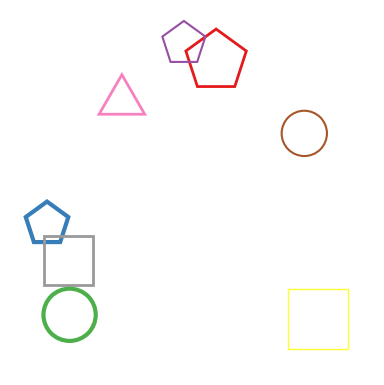[{"shape": "pentagon", "thickness": 2, "radius": 0.41, "center": [0.561, 0.842]}, {"shape": "pentagon", "thickness": 3, "radius": 0.29, "center": [0.122, 0.418]}, {"shape": "circle", "thickness": 3, "radius": 0.34, "center": [0.181, 0.182]}, {"shape": "pentagon", "thickness": 1.5, "radius": 0.29, "center": [0.478, 0.887]}, {"shape": "square", "thickness": 1, "radius": 0.39, "center": [0.826, 0.171]}, {"shape": "circle", "thickness": 1.5, "radius": 0.29, "center": [0.79, 0.654]}, {"shape": "triangle", "thickness": 2, "radius": 0.34, "center": [0.317, 0.738]}, {"shape": "square", "thickness": 2, "radius": 0.32, "center": [0.177, 0.323]}]